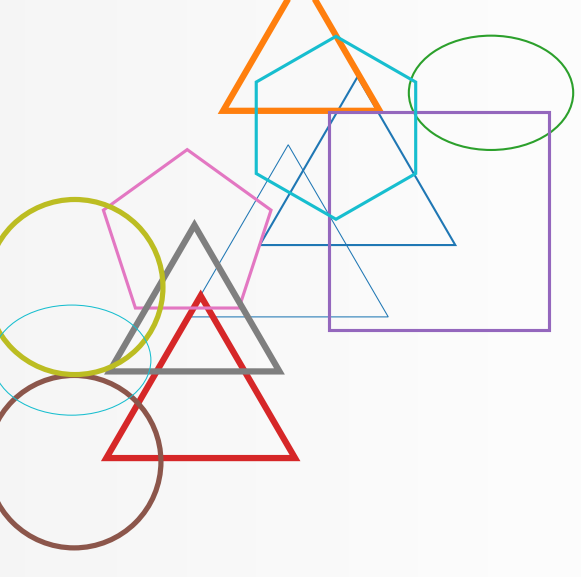[{"shape": "triangle", "thickness": 1, "radius": 0.97, "center": [0.615, 0.672]}, {"shape": "triangle", "thickness": 0.5, "radius": 0.99, "center": [0.496, 0.55]}, {"shape": "triangle", "thickness": 3, "radius": 0.78, "center": [0.519, 0.885]}, {"shape": "oval", "thickness": 1, "radius": 0.71, "center": [0.845, 0.838]}, {"shape": "triangle", "thickness": 3, "radius": 0.94, "center": [0.345, 0.3]}, {"shape": "square", "thickness": 1.5, "radius": 0.95, "center": [0.755, 0.616]}, {"shape": "circle", "thickness": 2.5, "radius": 0.75, "center": [0.128, 0.2]}, {"shape": "pentagon", "thickness": 1.5, "radius": 0.76, "center": [0.322, 0.588]}, {"shape": "triangle", "thickness": 3, "radius": 0.84, "center": [0.335, 0.44]}, {"shape": "circle", "thickness": 2.5, "radius": 0.76, "center": [0.129, 0.502]}, {"shape": "hexagon", "thickness": 1.5, "radius": 0.79, "center": [0.578, 0.778]}, {"shape": "oval", "thickness": 0.5, "radius": 0.68, "center": [0.123, 0.376]}]